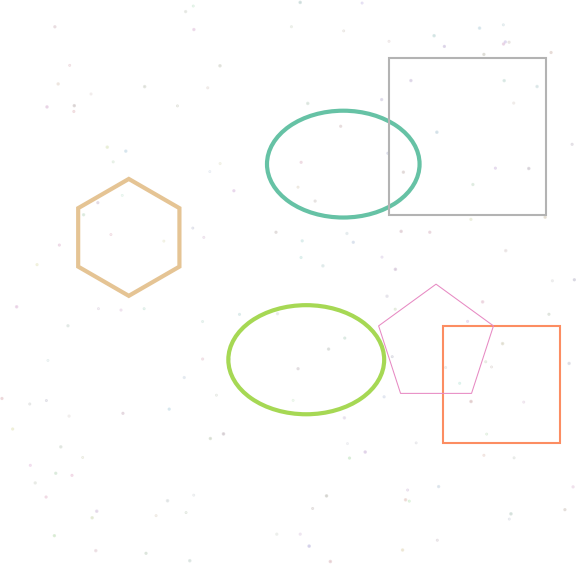[{"shape": "oval", "thickness": 2, "radius": 0.66, "center": [0.594, 0.715]}, {"shape": "square", "thickness": 1, "radius": 0.51, "center": [0.869, 0.333]}, {"shape": "pentagon", "thickness": 0.5, "radius": 0.52, "center": [0.755, 0.403]}, {"shape": "oval", "thickness": 2, "radius": 0.67, "center": [0.53, 0.376]}, {"shape": "hexagon", "thickness": 2, "radius": 0.51, "center": [0.223, 0.588]}, {"shape": "square", "thickness": 1, "radius": 0.68, "center": [0.81, 0.763]}]